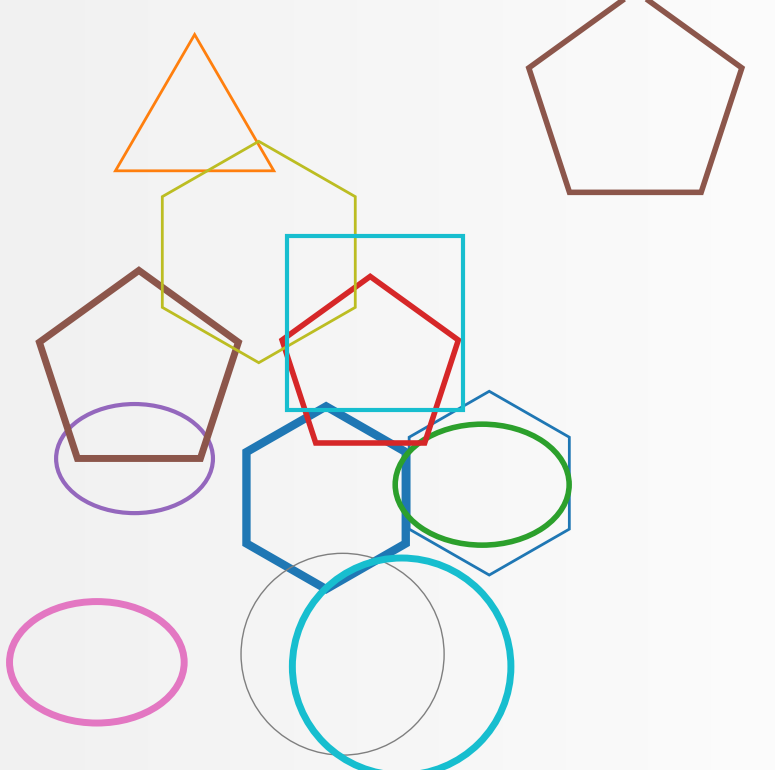[{"shape": "hexagon", "thickness": 1, "radius": 0.6, "center": [0.631, 0.373]}, {"shape": "hexagon", "thickness": 3, "radius": 0.59, "center": [0.421, 0.354]}, {"shape": "triangle", "thickness": 1, "radius": 0.59, "center": [0.251, 0.837]}, {"shape": "oval", "thickness": 2, "radius": 0.56, "center": [0.622, 0.371]}, {"shape": "pentagon", "thickness": 2, "radius": 0.6, "center": [0.478, 0.521]}, {"shape": "oval", "thickness": 1.5, "radius": 0.51, "center": [0.174, 0.404]}, {"shape": "pentagon", "thickness": 2.5, "radius": 0.67, "center": [0.179, 0.514]}, {"shape": "pentagon", "thickness": 2, "radius": 0.72, "center": [0.82, 0.867]}, {"shape": "oval", "thickness": 2.5, "radius": 0.56, "center": [0.125, 0.14]}, {"shape": "circle", "thickness": 0.5, "radius": 0.66, "center": [0.442, 0.15]}, {"shape": "hexagon", "thickness": 1, "radius": 0.72, "center": [0.334, 0.673]}, {"shape": "square", "thickness": 1.5, "radius": 0.57, "center": [0.484, 0.581]}, {"shape": "circle", "thickness": 2.5, "radius": 0.7, "center": [0.518, 0.134]}]